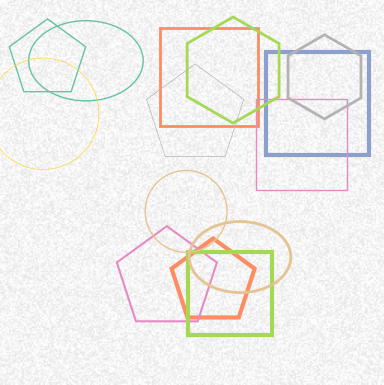[{"shape": "pentagon", "thickness": 1, "radius": 0.52, "center": [0.123, 0.846]}, {"shape": "oval", "thickness": 1, "radius": 0.74, "center": [0.223, 0.842]}, {"shape": "square", "thickness": 2, "radius": 0.63, "center": [0.543, 0.801]}, {"shape": "pentagon", "thickness": 3, "radius": 0.57, "center": [0.554, 0.267]}, {"shape": "square", "thickness": 3, "radius": 0.67, "center": [0.825, 0.732]}, {"shape": "square", "thickness": 1, "radius": 0.59, "center": [0.783, 0.625]}, {"shape": "pentagon", "thickness": 1.5, "radius": 0.68, "center": [0.433, 0.276]}, {"shape": "square", "thickness": 3, "radius": 0.54, "center": [0.598, 0.238]}, {"shape": "hexagon", "thickness": 2, "radius": 0.69, "center": [0.605, 0.818]}, {"shape": "circle", "thickness": 0.5, "radius": 0.72, "center": [0.112, 0.704]}, {"shape": "circle", "thickness": 1, "radius": 0.53, "center": [0.483, 0.451]}, {"shape": "oval", "thickness": 2, "radius": 0.66, "center": [0.623, 0.332]}, {"shape": "hexagon", "thickness": 2, "radius": 0.55, "center": [0.843, 0.8]}, {"shape": "pentagon", "thickness": 0.5, "radius": 0.66, "center": [0.507, 0.701]}]